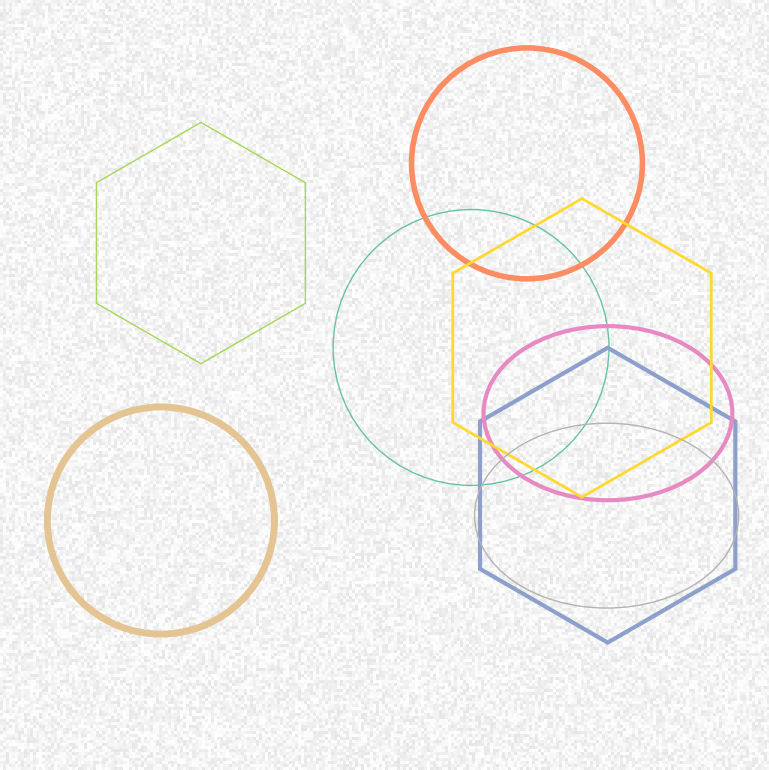[{"shape": "circle", "thickness": 0.5, "radius": 0.9, "center": [0.612, 0.549]}, {"shape": "circle", "thickness": 2, "radius": 0.75, "center": [0.684, 0.788]}, {"shape": "hexagon", "thickness": 1.5, "radius": 0.96, "center": [0.789, 0.357]}, {"shape": "oval", "thickness": 1.5, "radius": 0.81, "center": [0.79, 0.463]}, {"shape": "hexagon", "thickness": 0.5, "radius": 0.78, "center": [0.261, 0.684]}, {"shape": "hexagon", "thickness": 1, "radius": 0.97, "center": [0.756, 0.548]}, {"shape": "circle", "thickness": 2.5, "radius": 0.74, "center": [0.209, 0.324]}, {"shape": "oval", "thickness": 0.5, "radius": 0.86, "center": [0.788, 0.33]}]